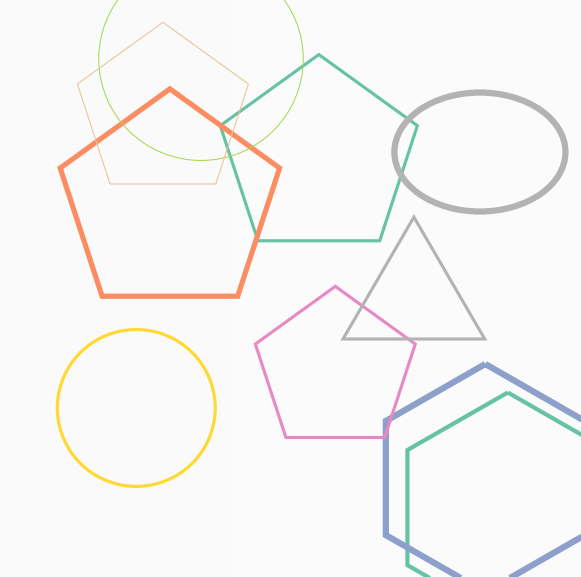[{"shape": "pentagon", "thickness": 1.5, "radius": 0.89, "center": [0.549, 0.726]}, {"shape": "hexagon", "thickness": 2, "radius": 1.0, "center": [0.874, 0.12]}, {"shape": "pentagon", "thickness": 2.5, "radius": 0.99, "center": [0.292, 0.647]}, {"shape": "hexagon", "thickness": 3, "radius": 0.99, "center": [0.835, 0.171]}, {"shape": "pentagon", "thickness": 1.5, "radius": 0.72, "center": [0.577, 0.359]}, {"shape": "circle", "thickness": 0.5, "radius": 0.88, "center": [0.346, 0.897]}, {"shape": "circle", "thickness": 1.5, "radius": 0.68, "center": [0.234, 0.293]}, {"shape": "pentagon", "thickness": 0.5, "radius": 0.77, "center": [0.28, 0.806]}, {"shape": "triangle", "thickness": 1.5, "radius": 0.7, "center": [0.712, 0.483]}, {"shape": "oval", "thickness": 3, "radius": 0.74, "center": [0.826, 0.736]}]